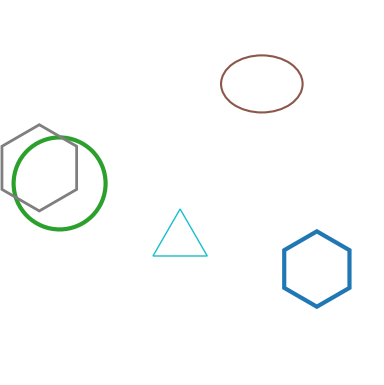[{"shape": "hexagon", "thickness": 3, "radius": 0.49, "center": [0.823, 0.301]}, {"shape": "circle", "thickness": 3, "radius": 0.6, "center": [0.155, 0.524]}, {"shape": "oval", "thickness": 1.5, "radius": 0.53, "center": [0.68, 0.782]}, {"shape": "hexagon", "thickness": 2, "radius": 0.56, "center": [0.102, 0.564]}, {"shape": "triangle", "thickness": 1, "radius": 0.41, "center": [0.468, 0.376]}]